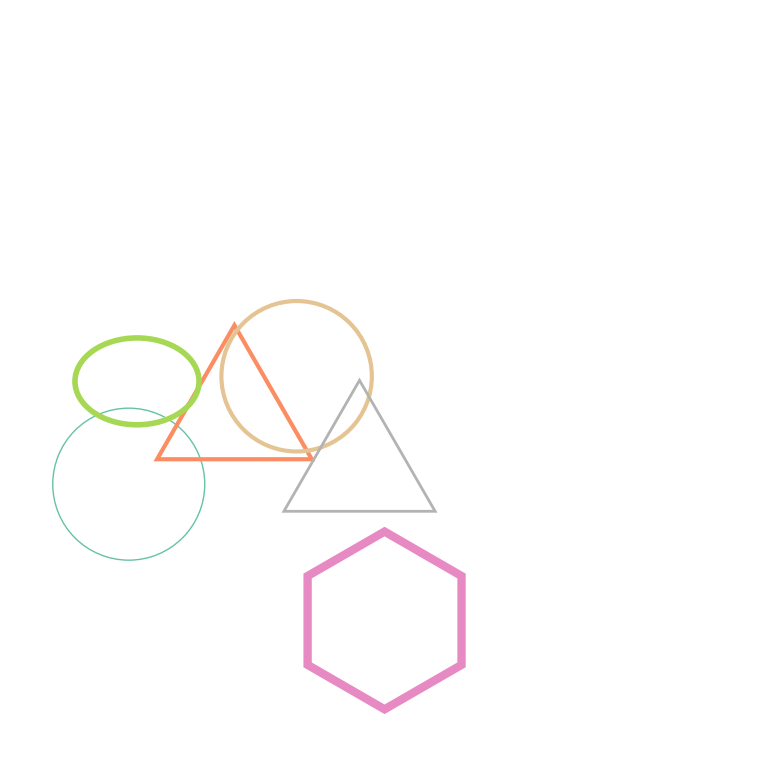[{"shape": "circle", "thickness": 0.5, "radius": 0.49, "center": [0.167, 0.371]}, {"shape": "triangle", "thickness": 1.5, "radius": 0.58, "center": [0.304, 0.462]}, {"shape": "hexagon", "thickness": 3, "radius": 0.58, "center": [0.499, 0.194]}, {"shape": "oval", "thickness": 2, "radius": 0.4, "center": [0.178, 0.505]}, {"shape": "circle", "thickness": 1.5, "radius": 0.49, "center": [0.385, 0.511]}, {"shape": "triangle", "thickness": 1, "radius": 0.57, "center": [0.467, 0.393]}]